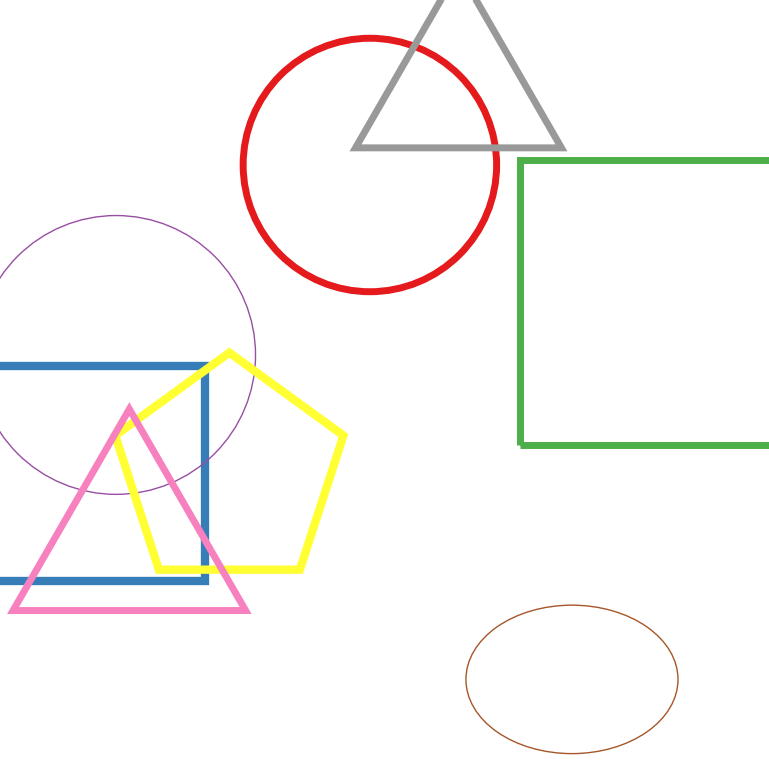[{"shape": "circle", "thickness": 2.5, "radius": 0.82, "center": [0.48, 0.786]}, {"shape": "square", "thickness": 3, "radius": 0.7, "center": [0.126, 0.385]}, {"shape": "square", "thickness": 2.5, "radius": 0.93, "center": [0.86, 0.607]}, {"shape": "circle", "thickness": 0.5, "radius": 0.91, "center": [0.151, 0.539]}, {"shape": "pentagon", "thickness": 3, "radius": 0.78, "center": [0.298, 0.386]}, {"shape": "oval", "thickness": 0.5, "radius": 0.69, "center": [0.743, 0.118]}, {"shape": "triangle", "thickness": 2.5, "radius": 0.87, "center": [0.168, 0.294]}, {"shape": "triangle", "thickness": 2.5, "radius": 0.77, "center": [0.595, 0.885]}]